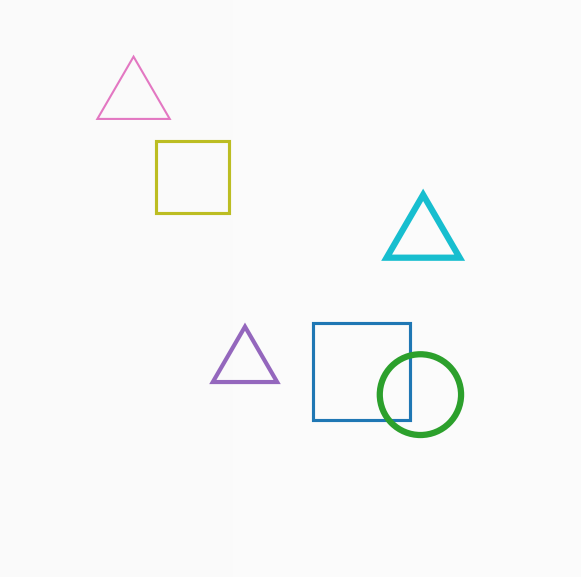[{"shape": "square", "thickness": 1.5, "radius": 0.42, "center": [0.622, 0.355]}, {"shape": "circle", "thickness": 3, "radius": 0.35, "center": [0.723, 0.316]}, {"shape": "triangle", "thickness": 2, "radius": 0.32, "center": [0.421, 0.37]}, {"shape": "triangle", "thickness": 1, "radius": 0.36, "center": [0.23, 0.829]}, {"shape": "square", "thickness": 1.5, "radius": 0.31, "center": [0.331, 0.693]}, {"shape": "triangle", "thickness": 3, "radius": 0.36, "center": [0.728, 0.589]}]